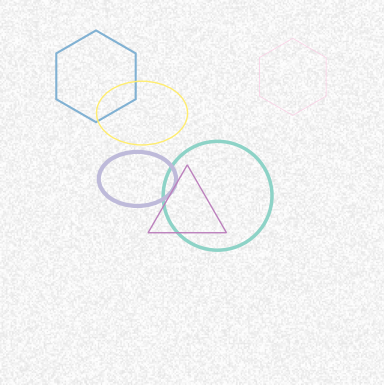[{"shape": "circle", "thickness": 2.5, "radius": 0.71, "center": [0.565, 0.492]}, {"shape": "oval", "thickness": 3, "radius": 0.5, "center": [0.357, 0.535]}, {"shape": "hexagon", "thickness": 1.5, "radius": 0.6, "center": [0.249, 0.802]}, {"shape": "hexagon", "thickness": 0.5, "radius": 0.5, "center": [0.76, 0.8]}, {"shape": "triangle", "thickness": 1, "radius": 0.59, "center": [0.486, 0.454]}, {"shape": "oval", "thickness": 1, "radius": 0.59, "center": [0.369, 0.706]}]